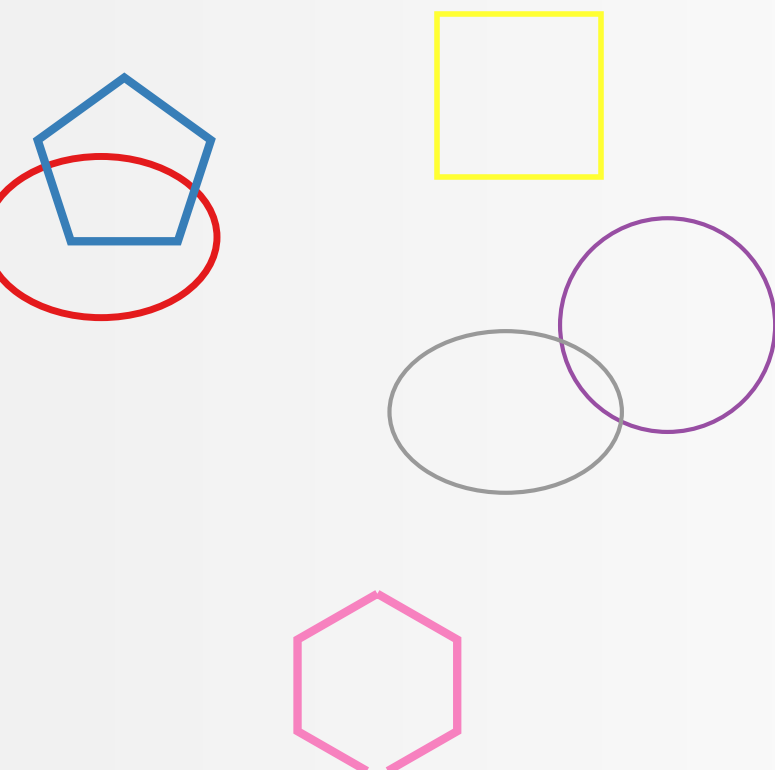[{"shape": "oval", "thickness": 2.5, "radius": 0.75, "center": [0.13, 0.692]}, {"shape": "pentagon", "thickness": 3, "radius": 0.59, "center": [0.16, 0.782]}, {"shape": "circle", "thickness": 1.5, "radius": 0.69, "center": [0.861, 0.578]}, {"shape": "square", "thickness": 2, "radius": 0.53, "center": [0.67, 0.876]}, {"shape": "hexagon", "thickness": 3, "radius": 0.59, "center": [0.487, 0.11]}, {"shape": "oval", "thickness": 1.5, "radius": 0.75, "center": [0.653, 0.465]}]